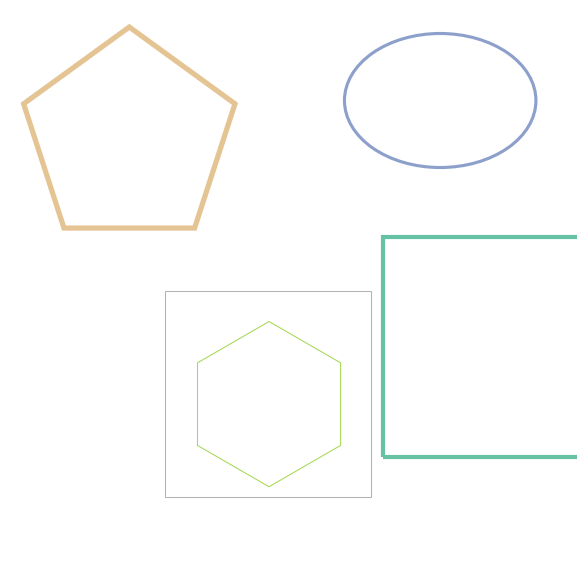[{"shape": "square", "thickness": 2, "radius": 0.95, "center": [0.853, 0.398]}, {"shape": "oval", "thickness": 1.5, "radius": 0.83, "center": [0.762, 0.825]}, {"shape": "hexagon", "thickness": 0.5, "radius": 0.72, "center": [0.466, 0.299]}, {"shape": "pentagon", "thickness": 2.5, "radius": 0.96, "center": [0.224, 0.76]}, {"shape": "square", "thickness": 0.5, "radius": 0.89, "center": [0.464, 0.317]}]